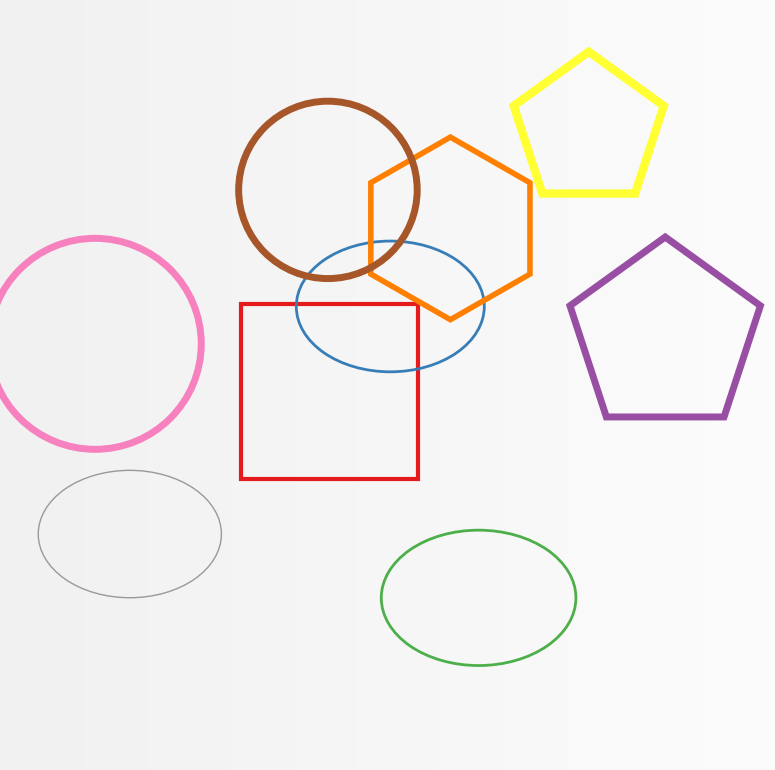[{"shape": "square", "thickness": 1.5, "radius": 0.57, "center": [0.425, 0.492]}, {"shape": "oval", "thickness": 1, "radius": 0.61, "center": [0.504, 0.602]}, {"shape": "oval", "thickness": 1, "radius": 0.63, "center": [0.618, 0.224]}, {"shape": "pentagon", "thickness": 2.5, "radius": 0.65, "center": [0.858, 0.563]}, {"shape": "hexagon", "thickness": 2, "radius": 0.59, "center": [0.581, 0.703]}, {"shape": "pentagon", "thickness": 3, "radius": 0.51, "center": [0.76, 0.831]}, {"shape": "circle", "thickness": 2.5, "radius": 0.58, "center": [0.423, 0.753]}, {"shape": "circle", "thickness": 2.5, "radius": 0.69, "center": [0.123, 0.553]}, {"shape": "oval", "thickness": 0.5, "radius": 0.59, "center": [0.168, 0.306]}]